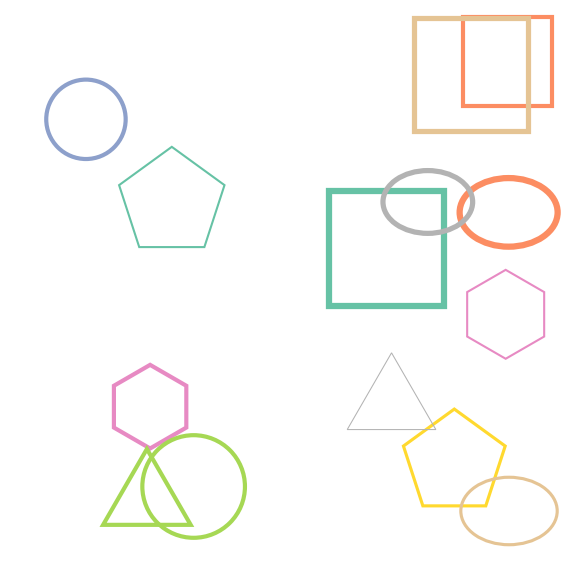[{"shape": "square", "thickness": 3, "radius": 0.5, "center": [0.669, 0.568]}, {"shape": "pentagon", "thickness": 1, "radius": 0.48, "center": [0.297, 0.649]}, {"shape": "square", "thickness": 2, "radius": 0.38, "center": [0.879, 0.892]}, {"shape": "oval", "thickness": 3, "radius": 0.42, "center": [0.881, 0.631]}, {"shape": "circle", "thickness": 2, "radius": 0.34, "center": [0.149, 0.793]}, {"shape": "hexagon", "thickness": 2, "radius": 0.36, "center": [0.26, 0.295]}, {"shape": "hexagon", "thickness": 1, "radius": 0.38, "center": [0.876, 0.455]}, {"shape": "circle", "thickness": 2, "radius": 0.44, "center": [0.335, 0.157]}, {"shape": "triangle", "thickness": 2, "radius": 0.44, "center": [0.254, 0.134]}, {"shape": "pentagon", "thickness": 1.5, "radius": 0.46, "center": [0.787, 0.198]}, {"shape": "oval", "thickness": 1.5, "radius": 0.42, "center": [0.881, 0.114]}, {"shape": "square", "thickness": 2.5, "radius": 0.49, "center": [0.816, 0.87]}, {"shape": "triangle", "thickness": 0.5, "radius": 0.44, "center": [0.678, 0.3]}, {"shape": "oval", "thickness": 2.5, "radius": 0.39, "center": [0.741, 0.649]}]